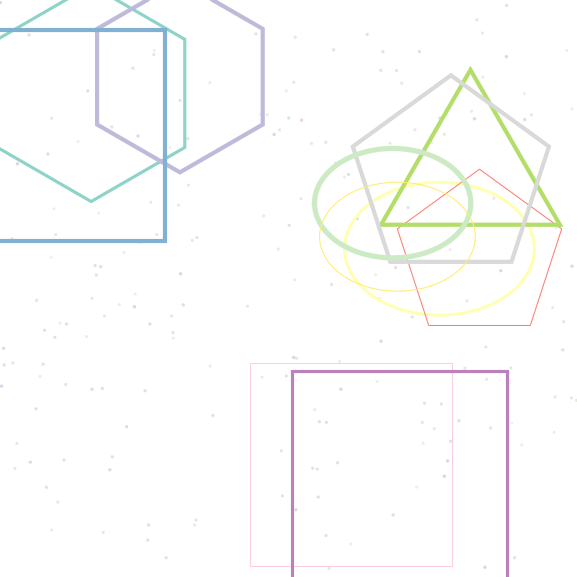[{"shape": "hexagon", "thickness": 1.5, "radius": 0.94, "center": [0.158, 0.837]}, {"shape": "oval", "thickness": 1.5, "radius": 0.82, "center": [0.761, 0.568]}, {"shape": "hexagon", "thickness": 2, "radius": 0.83, "center": [0.312, 0.866]}, {"shape": "pentagon", "thickness": 0.5, "radius": 0.75, "center": [0.83, 0.557]}, {"shape": "square", "thickness": 2, "radius": 0.91, "center": [0.103, 0.765]}, {"shape": "triangle", "thickness": 2, "radius": 0.89, "center": [0.815, 0.699]}, {"shape": "square", "thickness": 0.5, "radius": 0.88, "center": [0.608, 0.195]}, {"shape": "pentagon", "thickness": 2, "radius": 0.89, "center": [0.781, 0.69]}, {"shape": "square", "thickness": 1.5, "radius": 0.93, "center": [0.691, 0.17]}, {"shape": "oval", "thickness": 2.5, "radius": 0.68, "center": [0.68, 0.647]}, {"shape": "oval", "thickness": 0.5, "radius": 0.67, "center": [0.688, 0.589]}]